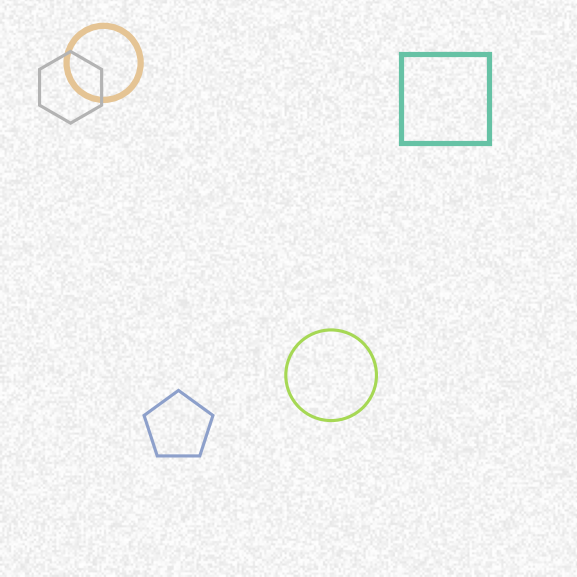[{"shape": "square", "thickness": 2.5, "radius": 0.38, "center": [0.771, 0.829]}, {"shape": "pentagon", "thickness": 1.5, "radius": 0.31, "center": [0.309, 0.26]}, {"shape": "circle", "thickness": 1.5, "radius": 0.39, "center": [0.573, 0.349]}, {"shape": "circle", "thickness": 3, "radius": 0.32, "center": [0.179, 0.89]}, {"shape": "hexagon", "thickness": 1.5, "radius": 0.31, "center": [0.122, 0.848]}]